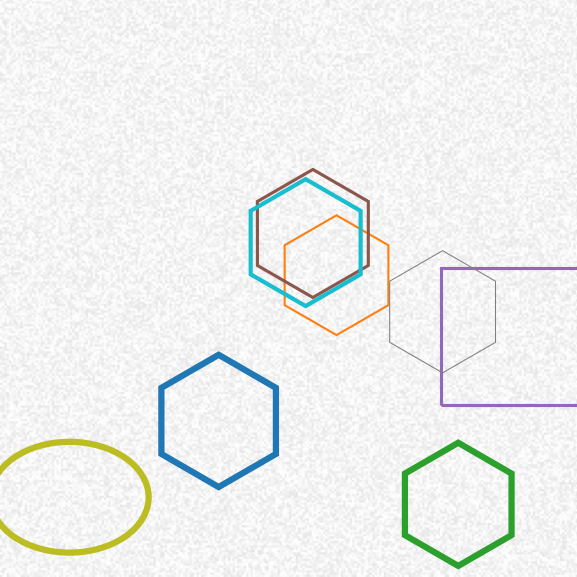[{"shape": "hexagon", "thickness": 3, "radius": 0.57, "center": [0.379, 0.27]}, {"shape": "hexagon", "thickness": 1, "radius": 0.52, "center": [0.583, 0.523]}, {"shape": "hexagon", "thickness": 3, "radius": 0.53, "center": [0.793, 0.126]}, {"shape": "square", "thickness": 1.5, "radius": 0.59, "center": [0.883, 0.417]}, {"shape": "hexagon", "thickness": 1.5, "radius": 0.55, "center": [0.542, 0.595]}, {"shape": "hexagon", "thickness": 0.5, "radius": 0.53, "center": [0.766, 0.459]}, {"shape": "oval", "thickness": 3, "radius": 0.69, "center": [0.12, 0.138]}, {"shape": "hexagon", "thickness": 2, "radius": 0.55, "center": [0.529, 0.579]}]